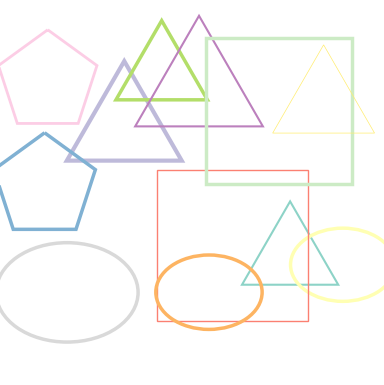[{"shape": "triangle", "thickness": 1.5, "radius": 0.72, "center": [0.754, 0.333]}, {"shape": "oval", "thickness": 2.5, "radius": 0.68, "center": [0.89, 0.312]}, {"shape": "triangle", "thickness": 3, "radius": 0.86, "center": [0.323, 0.669]}, {"shape": "square", "thickness": 1, "radius": 0.98, "center": [0.604, 0.362]}, {"shape": "pentagon", "thickness": 2.5, "radius": 0.69, "center": [0.116, 0.516]}, {"shape": "oval", "thickness": 2.5, "radius": 0.69, "center": [0.543, 0.241]}, {"shape": "triangle", "thickness": 2.5, "radius": 0.69, "center": [0.42, 0.809]}, {"shape": "pentagon", "thickness": 2, "radius": 0.67, "center": [0.124, 0.788]}, {"shape": "oval", "thickness": 2.5, "radius": 0.92, "center": [0.174, 0.241]}, {"shape": "triangle", "thickness": 1.5, "radius": 0.96, "center": [0.517, 0.767]}, {"shape": "square", "thickness": 2.5, "radius": 0.95, "center": [0.725, 0.711]}, {"shape": "triangle", "thickness": 0.5, "radius": 0.76, "center": [0.841, 0.731]}]